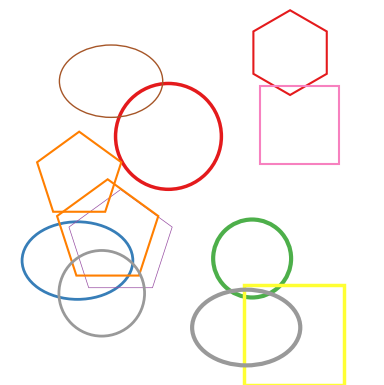[{"shape": "hexagon", "thickness": 1.5, "radius": 0.55, "center": [0.753, 0.863]}, {"shape": "circle", "thickness": 2.5, "radius": 0.69, "center": [0.438, 0.646]}, {"shape": "oval", "thickness": 2, "radius": 0.72, "center": [0.201, 0.323]}, {"shape": "circle", "thickness": 3, "radius": 0.51, "center": [0.655, 0.329]}, {"shape": "pentagon", "thickness": 0.5, "radius": 0.7, "center": [0.313, 0.367]}, {"shape": "pentagon", "thickness": 1.5, "radius": 0.57, "center": [0.206, 0.543]}, {"shape": "pentagon", "thickness": 1.5, "radius": 0.69, "center": [0.28, 0.396]}, {"shape": "square", "thickness": 2.5, "radius": 0.65, "center": [0.764, 0.13]}, {"shape": "oval", "thickness": 1, "radius": 0.67, "center": [0.288, 0.789]}, {"shape": "square", "thickness": 1.5, "radius": 0.51, "center": [0.778, 0.675]}, {"shape": "circle", "thickness": 2, "radius": 0.56, "center": [0.264, 0.238]}, {"shape": "oval", "thickness": 3, "radius": 0.7, "center": [0.639, 0.149]}]